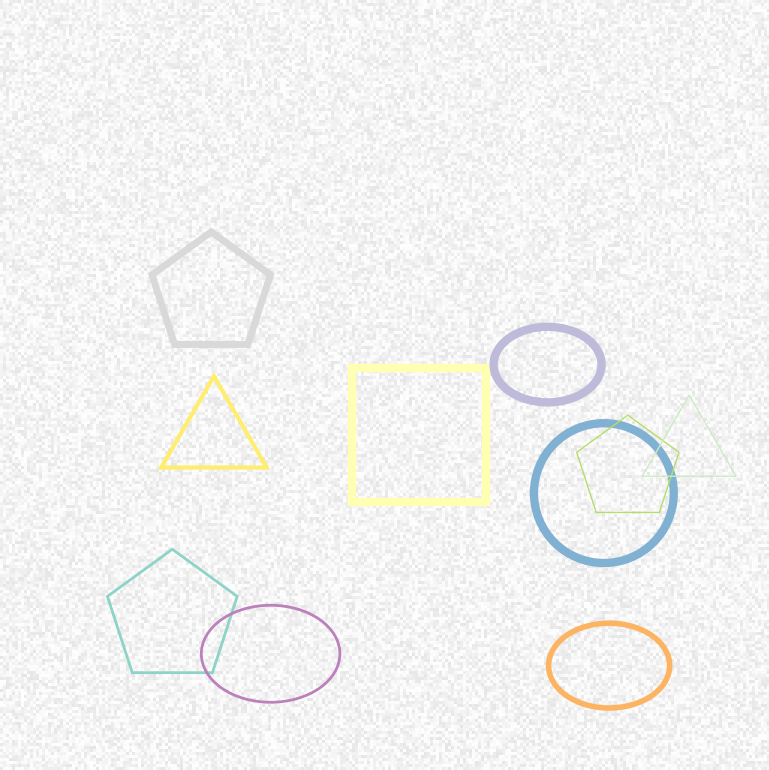[{"shape": "pentagon", "thickness": 1, "radius": 0.44, "center": [0.224, 0.198]}, {"shape": "square", "thickness": 3, "radius": 0.44, "center": [0.545, 0.435]}, {"shape": "oval", "thickness": 3, "radius": 0.35, "center": [0.711, 0.527]}, {"shape": "circle", "thickness": 3, "radius": 0.45, "center": [0.784, 0.36]}, {"shape": "oval", "thickness": 2, "radius": 0.39, "center": [0.791, 0.136]}, {"shape": "pentagon", "thickness": 0.5, "radius": 0.35, "center": [0.815, 0.391]}, {"shape": "pentagon", "thickness": 2.5, "radius": 0.4, "center": [0.274, 0.618]}, {"shape": "oval", "thickness": 1, "radius": 0.45, "center": [0.351, 0.151]}, {"shape": "triangle", "thickness": 0.5, "radius": 0.35, "center": [0.895, 0.417]}, {"shape": "triangle", "thickness": 1.5, "radius": 0.4, "center": [0.278, 0.432]}]